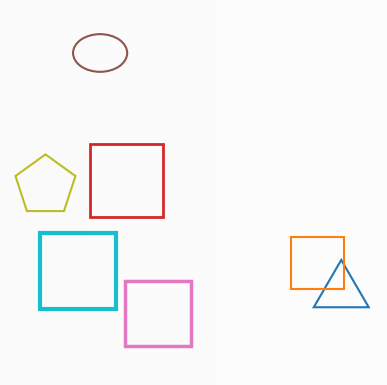[{"shape": "triangle", "thickness": 1.5, "radius": 0.41, "center": [0.881, 0.243]}, {"shape": "square", "thickness": 1.5, "radius": 0.34, "center": [0.819, 0.316]}, {"shape": "square", "thickness": 2, "radius": 0.47, "center": [0.326, 0.531]}, {"shape": "oval", "thickness": 1.5, "radius": 0.35, "center": [0.258, 0.862]}, {"shape": "square", "thickness": 2.5, "radius": 0.42, "center": [0.408, 0.186]}, {"shape": "pentagon", "thickness": 1.5, "radius": 0.41, "center": [0.117, 0.518]}, {"shape": "square", "thickness": 3, "radius": 0.49, "center": [0.202, 0.297]}]